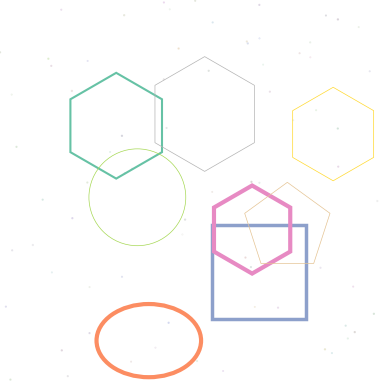[{"shape": "hexagon", "thickness": 1.5, "radius": 0.69, "center": [0.302, 0.673]}, {"shape": "oval", "thickness": 3, "radius": 0.68, "center": [0.387, 0.115]}, {"shape": "square", "thickness": 2.5, "radius": 0.61, "center": [0.673, 0.293]}, {"shape": "hexagon", "thickness": 3, "radius": 0.57, "center": [0.655, 0.404]}, {"shape": "circle", "thickness": 0.5, "radius": 0.63, "center": [0.357, 0.488]}, {"shape": "hexagon", "thickness": 0.5, "radius": 0.61, "center": [0.865, 0.652]}, {"shape": "pentagon", "thickness": 0.5, "radius": 0.58, "center": [0.746, 0.41]}, {"shape": "hexagon", "thickness": 0.5, "radius": 0.75, "center": [0.532, 0.704]}]